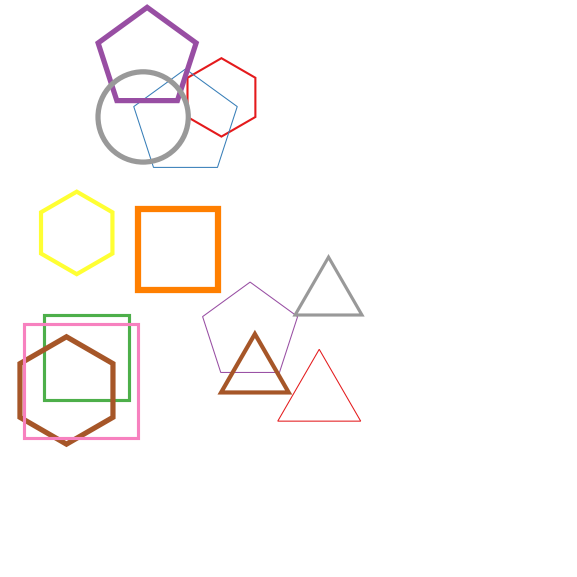[{"shape": "hexagon", "thickness": 1, "radius": 0.34, "center": [0.383, 0.831]}, {"shape": "triangle", "thickness": 0.5, "radius": 0.41, "center": [0.553, 0.311]}, {"shape": "pentagon", "thickness": 0.5, "radius": 0.47, "center": [0.321, 0.785]}, {"shape": "square", "thickness": 1.5, "radius": 0.37, "center": [0.15, 0.38]}, {"shape": "pentagon", "thickness": 0.5, "radius": 0.43, "center": [0.433, 0.424]}, {"shape": "pentagon", "thickness": 2.5, "radius": 0.45, "center": [0.255, 0.897]}, {"shape": "square", "thickness": 3, "radius": 0.35, "center": [0.308, 0.567]}, {"shape": "hexagon", "thickness": 2, "radius": 0.36, "center": [0.133, 0.596]}, {"shape": "triangle", "thickness": 2, "radius": 0.34, "center": [0.441, 0.353]}, {"shape": "hexagon", "thickness": 2.5, "radius": 0.46, "center": [0.115, 0.323]}, {"shape": "square", "thickness": 1.5, "radius": 0.5, "center": [0.14, 0.34]}, {"shape": "circle", "thickness": 2.5, "radius": 0.39, "center": [0.248, 0.797]}, {"shape": "triangle", "thickness": 1.5, "radius": 0.33, "center": [0.569, 0.487]}]